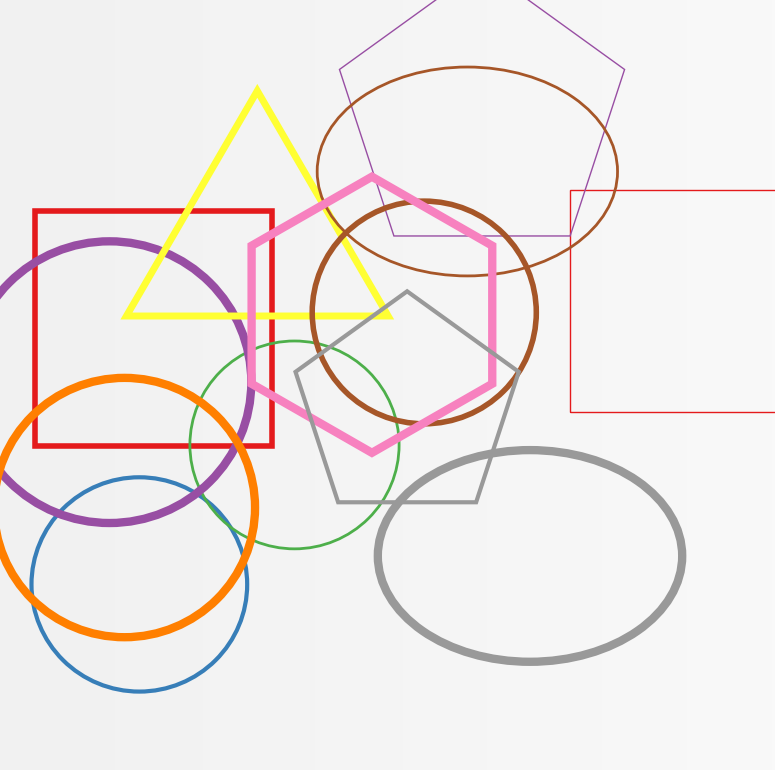[{"shape": "square", "thickness": 0.5, "radius": 0.72, "center": [0.88, 0.609]}, {"shape": "square", "thickness": 2, "radius": 0.76, "center": [0.198, 0.574]}, {"shape": "circle", "thickness": 1.5, "radius": 0.7, "center": [0.18, 0.241]}, {"shape": "circle", "thickness": 1, "radius": 0.67, "center": [0.38, 0.422]}, {"shape": "pentagon", "thickness": 0.5, "radius": 0.97, "center": [0.622, 0.85]}, {"shape": "circle", "thickness": 3, "radius": 0.91, "center": [0.141, 0.504]}, {"shape": "circle", "thickness": 3, "radius": 0.84, "center": [0.161, 0.341]}, {"shape": "triangle", "thickness": 2.5, "radius": 0.97, "center": [0.332, 0.687]}, {"shape": "circle", "thickness": 2, "radius": 0.72, "center": [0.547, 0.594]}, {"shape": "oval", "thickness": 1, "radius": 0.97, "center": [0.603, 0.777]}, {"shape": "hexagon", "thickness": 3, "radius": 0.9, "center": [0.48, 0.591]}, {"shape": "oval", "thickness": 3, "radius": 0.98, "center": [0.684, 0.278]}, {"shape": "pentagon", "thickness": 1.5, "radius": 0.76, "center": [0.525, 0.47]}]